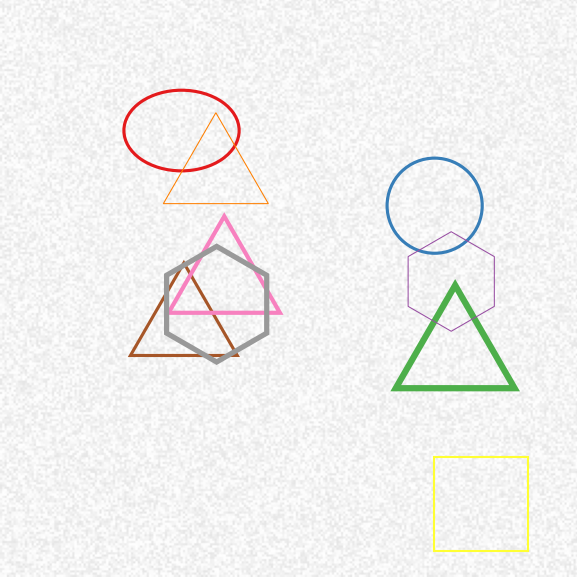[{"shape": "oval", "thickness": 1.5, "radius": 0.5, "center": [0.314, 0.773]}, {"shape": "circle", "thickness": 1.5, "radius": 0.41, "center": [0.753, 0.643]}, {"shape": "triangle", "thickness": 3, "radius": 0.59, "center": [0.788, 0.386]}, {"shape": "hexagon", "thickness": 0.5, "radius": 0.43, "center": [0.781, 0.512]}, {"shape": "triangle", "thickness": 0.5, "radius": 0.52, "center": [0.374, 0.699]}, {"shape": "square", "thickness": 1, "radius": 0.41, "center": [0.833, 0.127]}, {"shape": "triangle", "thickness": 1.5, "radius": 0.53, "center": [0.318, 0.437]}, {"shape": "triangle", "thickness": 2, "radius": 0.56, "center": [0.388, 0.513]}, {"shape": "hexagon", "thickness": 2.5, "radius": 0.5, "center": [0.375, 0.472]}]